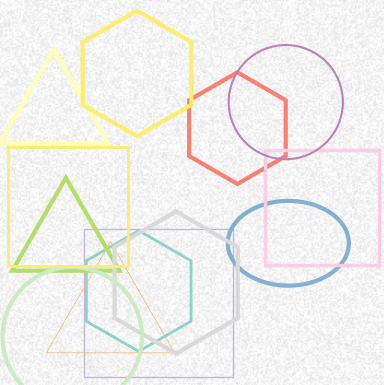[{"shape": "hexagon", "thickness": 2, "radius": 0.78, "center": [0.36, 0.244]}, {"shape": "triangle", "thickness": 3, "radius": 0.81, "center": [0.14, 0.709]}, {"shape": "square", "thickness": 1, "radius": 0.96, "center": [0.412, 0.213]}, {"shape": "hexagon", "thickness": 3, "radius": 0.72, "center": [0.617, 0.667]}, {"shape": "oval", "thickness": 3, "radius": 0.79, "center": [0.749, 0.368]}, {"shape": "triangle", "thickness": 0.5, "radius": 0.96, "center": [0.287, 0.18]}, {"shape": "triangle", "thickness": 3, "radius": 0.8, "center": [0.171, 0.377]}, {"shape": "square", "thickness": 2.5, "radius": 0.74, "center": [0.836, 0.461]}, {"shape": "hexagon", "thickness": 3, "radius": 0.92, "center": [0.457, 0.266]}, {"shape": "circle", "thickness": 1.5, "radius": 0.74, "center": [0.742, 0.735]}, {"shape": "circle", "thickness": 3, "radius": 0.91, "center": [0.188, 0.125]}, {"shape": "square", "thickness": 2, "radius": 0.78, "center": [0.176, 0.464]}, {"shape": "hexagon", "thickness": 3, "radius": 0.81, "center": [0.356, 0.809]}]